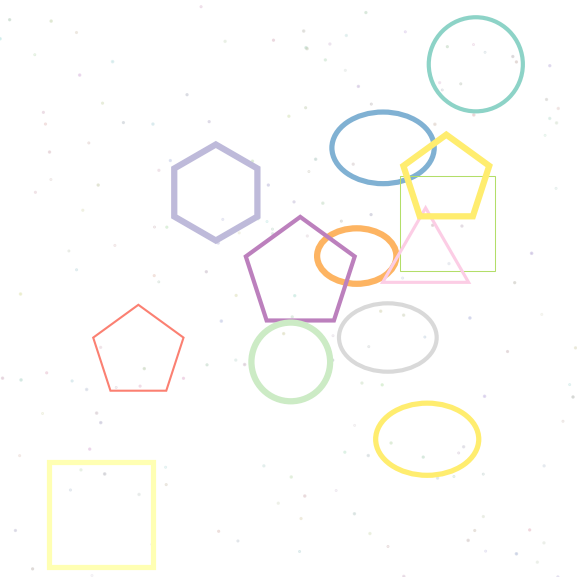[{"shape": "circle", "thickness": 2, "radius": 0.41, "center": [0.824, 0.888]}, {"shape": "square", "thickness": 2.5, "radius": 0.45, "center": [0.175, 0.108]}, {"shape": "hexagon", "thickness": 3, "radius": 0.42, "center": [0.374, 0.666]}, {"shape": "pentagon", "thickness": 1, "radius": 0.41, "center": [0.24, 0.389]}, {"shape": "oval", "thickness": 2.5, "radius": 0.44, "center": [0.663, 0.743]}, {"shape": "oval", "thickness": 3, "radius": 0.34, "center": [0.618, 0.556]}, {"shape": "square", "thickness": 0.5, "radius": 0.41, "center": [0.775, 0.613]}, {"shape": "triangle", "thickness": 1.5, "radius": 0.43, "center": [0.737, 0.553]}, {"shape": "oval", "thickness": 2, "radius": 0.42, "center": [0.672, 0.415]}, {"shape": "pentagon", "thickness": 2, "radius": 0.5, "center": [0.52, 0.524]}, {"shape": "circle", "thickness": 3, "radius": 0.34, "center": [0.504, 0.372]}, {"shape": "oval", "thickness": 2.5, "radius": 0.45, "center": [0.74, 0.239]}, {"shape": "pentagon", "thickness": 3, "radius": 0.39, "center": [0.773, 0.688]}]